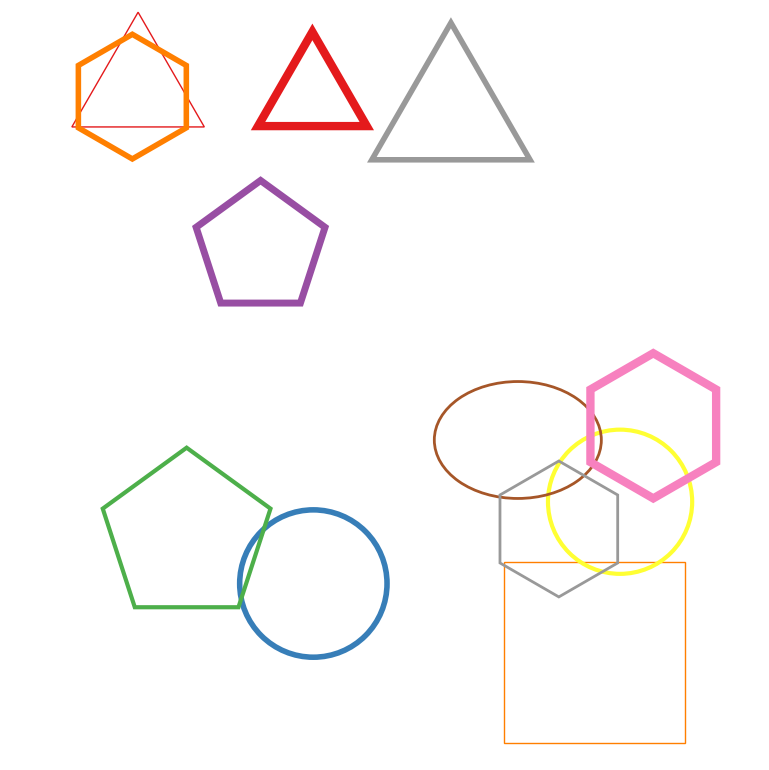[{"shape": "triangle", "thickness": 3, "radius": 0.41, "center": [0.406, 0.877]}, {"shape": "triangle", "thickness": 0.5, "radius": 0.5, "center": [0.179, 0.885]}, {"shape": "circle", "thickness": 2, "radius": 0.48, "center": [0.407, 0.242]}, {"shape": "pentagon", "thickness": 1.5, "radius": 0.57, "center": [0.242, 0.304]}, {"shape": "pentagon", "thickness": 2.5, "radius": 0.44, "center": [0.338, 0.678]}, {"shape": "square", "thickness": 0.5, "radius": 0.59, "center": [0.772, 0.152]}, {"shape": "hexagon", "thickness": 2, "radius": 0.4, "center": [0.172, 0.875]}, {"shape": "circle", "thickness": 1.5, "radius": 0.47, "center": [0.805, 0.348]}, {"shape": "oval", "thickness": 1, "radius": 0.54, "center": [0.673, 0.429]}, {"shape": "hexagon", "thickness": 3, "radius": 0.47, "center": [0.848, 0.447]}, {"shape": "hexagon", "thickness": 1, "radius": 0.44, "center": [0.726, 0.313]}, {"shape": "triangle", "thickness": 2, "radius": 0.59, "center": [0.586, 0.852]}]